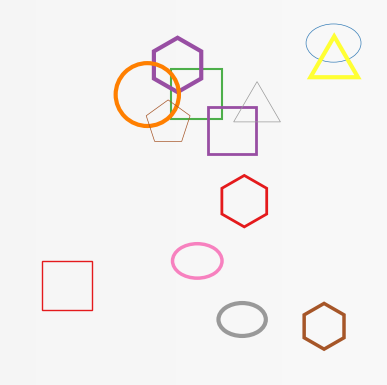[{"shape": "hexagon", "thickness": 2, "radius": 0.33, "center": [0.63, 0.478]}, {"shape": "square", "thickness": 1, "radius": 0.32, "center": [0.172, 0.259]}, {"shape": "oval", "thickness": 0.5, "radius": 0.35, "center": [0.861, 0.888]}, {"shape": "square", "thickness": 1.5, "radius": 0.33, "center": [0.507, 0.756]}, {"shape": "square", "thickness": 2, "radius": 0.31, "center": [0.598, 0.661]}, {"shape": "hexagon", "thickness": 3, "radius": 0.35, "center": [0.458, 0.831]}, {"shape": "circle", "thickness": 3, "radius": 0.41, "center": [0.38, 0.754]}, {"shape": "triangle", "thickness": 3, "radius": 0.35, "center": [0.862, 0.835]}, {"shape": "hexagon", "thickness": 2.5, "radius": 0.3, "center": [0.836, 0.152]}, {"shape": "pentagon", "thickness": 0.5, "radius": 0.3, "center": [0.434, 0.681]}, {"shape": "oval", "thickness": 2.5, "radius": 0.32, "center": [0.509, 0.322]}, {"shape": "triangle", "thickness": 0.5, "radius": 0.35, "center": [0.663, 0.718]}, {"shape": "oval", "thickness": 3, "radius": 0.31, "center": [0.625, 0.17]}]